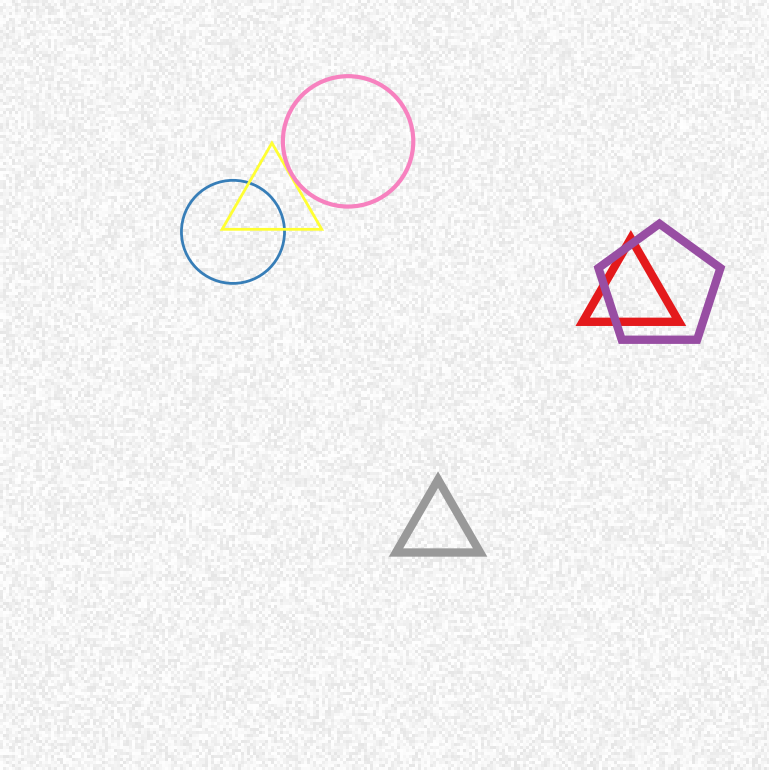[{"shape": "triangle", "thickness": 3, "radius": 0.36, "center": [0.819, 0.618]}, {"shape": "circle", "thickness": 1, "radius": 0.33, "center": [0.303, 0.699]}, {"shape": "pentagon", "thickness": 3, "radius": 0.42, "center": [0.856, 0.626]}, {"shape": "triangle", "thickness": 1, "radius": 0.37, "center": [0.353, 0.74]}, {"shape": "circle", "thickness": 1.5, "radius": 0.42, "center": [0.452, 0.816]}, {"shape": "triangle", "thickness": 3, "radius": 0.32, "center": [0.569, 0.314]}]